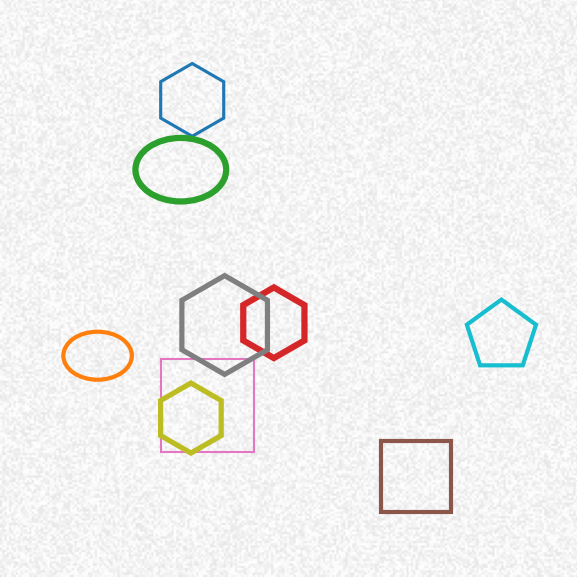[{"shape": "hexagon", "thickness": 1.5, "radius": 0.32, "center": [0.333, 0.826]}, {"shape": "oval", "thickness": 2, "radius": 0.3, "center": [0.169, 0.383]}, {"shape": "oval", "thickness": 3, "radius": 0.39, "center": [0.313, 0.705]}, {"shape": "hexagon", "thickness": 3, "radius": 0.31, "center": [0.474, 0.44]}, {"shape": "square", "thickness": 2, "radius": 0.31, "center": [0.72, 0.174]}, {"shape": "square", "thickness": 1, "radius": 0.4, "center": [0.359, 0.297]}, {"shape": "hexagon", "thickness": 2.5, "radius": 0.43, "center": [0.389, 0.436]}, {"shape": "hexagon", "thickness": 2.5, "radius": 0.3, "center": [0.331, 0.275]}, {"shape": "pentagon", "thickness": 2, "radius": 0.31, "center": [0.868, 0.417]}]